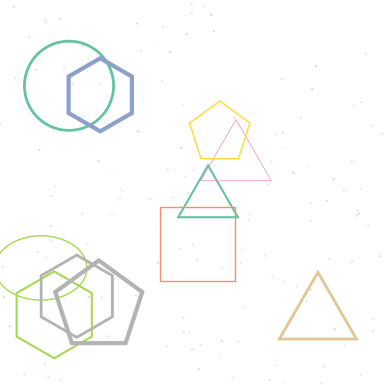[{"shape": "triangle", "thickness": 1.5, "radius": 0.45, "center": [0.54, 0.481]}, {"shape": "circle", "thickness": 2, "radius": 0.58, "center": [0.179, 0.777]}, {"shape": "square", "thickness": 1, "radius": 0.48, "center": [0.513, 0.366]}, {"shape": "hexagon", "thickness": 3, "radius": 0.47, "center": [0.26, 0.754]}, {"shape": "triangle", "thickness": 0.5, "radius": 0.53, "center": [0.613, 0.583]}, {"shape": "oval", "thickness": 1, "radius": 0.6, "center": [0.106, 0.304]}, {"shape": "hexagon", "thickness": 1.5, "radius": 0.56, "center": [0.141, 0.182]}, {"shape": "pentagon", "thickness": 1, "radius": 0.41, "center": [0.571, 0.655]}, {"shape": "triangle", "thickness": 2, "radius": 0.58, "center": [0.826, 0.177]}, {"shape": "hexagon", "thickness": 2, "radius": 0.53, "center": [0.199, 0.231]}, {"shape": "pentagon", "thickness": 3, "radius": 0.59, "center": [0.257, 0.205]}]